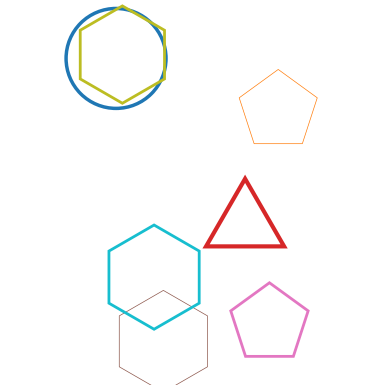[{"shape": "circle", "thickness": 2.5, "radius": 0.65, "center": [0.301, 0.848]}, {"shape": "pentagon", "thickness": 0.5, "radius": 0.53, "center": [0.723, 0.713]}, {"shape": "triangle", "thickness": 3, "radius": 0.59, "center": [0.637, 0.419]}, {"shape": "hexagon", "thickness": 0.5, "radius": 0.66, "center": [0.424, 0.113]}, {"shape": "pentagon", "thickness": 2, "radius": 0.53, "center": [0.7, 0.16]}, {"shape": "hexagon", "thickness": 2, "radius": 0.63, "center": [0.318, 0.858]}, {"shape": "hexagon", "thickness": 2, "radius": 0.68, "center": [0.4, 0.28]}]